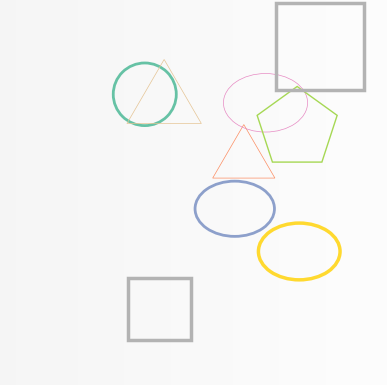[{"shape": "circle", "thickness": 2, "radius": 0.41, "center": [0.374, 0.755]}, {"shape": "triangle", "thickness": 0.5, "radius": 0.46, "center": [0.629, 0.584]}, {"shape": "oval", "thickness": 2, "radius": 0.51, "center": [0.606, 0.458]}, {"shape": "oval", "thickness": 0.5, "radius": 0.54, "center": [0.685, 0.733]}, {"shape": "pentagon", "thickness": 1, "radius": 0.54, "center": [0.767, 0.667]}, {"shape": "oval", "thickness": 2.5, "radius": 0.53, "center": [0.772, 0.347]}, {"shape": "triangle", "thickness": 0.5, "radius": 0.55, "center": [0.424, 0.735]}, {"shape": "square", "thickness": 2.5, "radius": 0.57, "center": [0.826, 0.88]}, {"shape": "square", "thickness": 2.5, "radius": 0.41, "center": [0.412, 0.198]}]